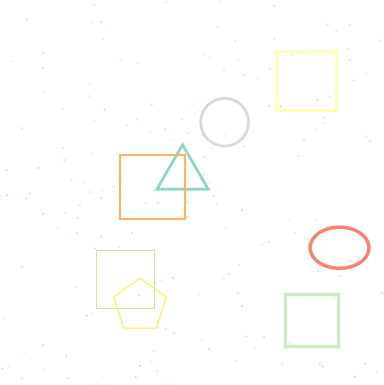[{"shape": "triangle", "thickness": 2, "radius": 0.38, "center": [0.474, 0.547]}, {"shape": "square", "thickness": 2, "radius": 0.39, "center": [0.795, 0.79]}, {"shape": "oval", "thickness": 2.5, "radius": 0.38, "center": [0.882, 0.357]}, {"shape": "square", "thickness": 1.5, "radius": 0.42, "center": [0.396, 0.515]}, {"shape": "square", "thickness": 0.5, "radius": 0.38, "center": [0.325, 0.274]}, {"shape": "circle", "thickness": 2, "radius": 0.31, "center": [0.583, 0.683]}, {"shape": "square", "thickness": 2.5, "radius": 0.34, "center": [0.809, 0.169]}, {"shape": "pentagon", "thickness": 1, "radius": 0.36, "center": [0.364, 0.206]}]